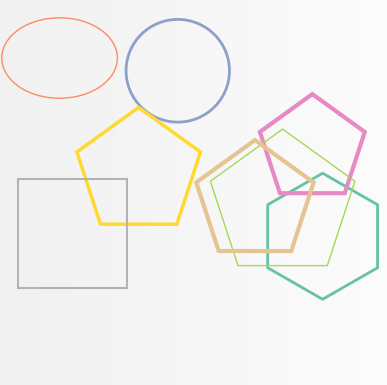[{"shape": "hexagon", "thickness": 2, "radius": 0.82, "center": [0.833, 0.386]}, {"shape": "oval", "thickness": 1, "radius": 0.75, "center": [0.154, 0.849]}, {"shape": "circle", "thickness": 2, "radius": 0.67, "center": [0.459, 0.816]}, {"shape": "pentagon", "thickness": 3, "radius": 0.71, "center": [0.806, 0.613]}, {"shape": "pentagon", "thickness": 1, "radius": 0.98, "center": [0.729, 0.469]}, {"shape": "pentagon", "thickness": 2.5, "radius": 0.84, "center": [0.358, 0.553]}, {"shape": "pentagon", "thickness": 3, "radius": 0.8, "center": [0.658, 0.477]}, {"shape": "square", "thickness": 1.5, "radius": 0.71, "center": [0.186, 0.393]}]